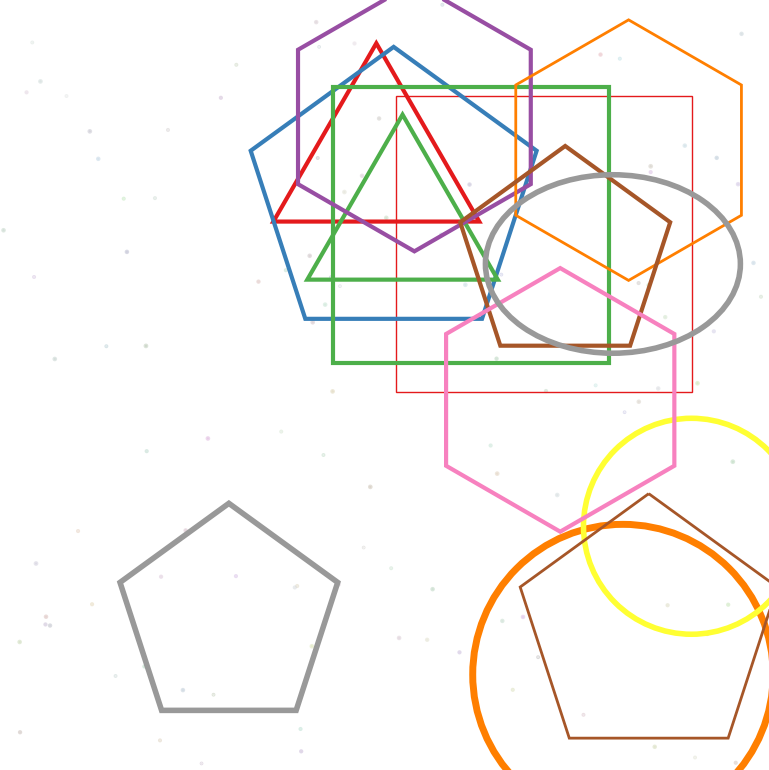[{"shape": "square", "thickness": 0.5, "radius": 0.96, "center": [0.707, 0.683]}, {"shape": "triangle", "thickness": 1.5, "radius": 0.77, "center": [0.489, 0.789]}, {"shape": "pentagon", "thickness": 1.5, "radius": 0.98, "center": [0.511, 0.744]}, {"shape": "square", "thickness": 1.5, "radius": 0.89, "center": [0.611, 0.708]}, {"shape": "triangle", "thickness": 1.5, "radius": 0.71, "center": [0.523, 0.708]}, {"shape": "hexagon", "thickness": 1.5, "radius": 0.87, "center": [0.538, 0.848]}, {"shape": "hexagon", "thickness": 1, "radius": 0.85, "center": [0.816, 0.805]}, {"shape": "circle", "thickness": 2.5, "radius": 0.98, "center": [0.809, 0.124]}, {"shape": "circle", "thickness": 2, "radius": 0.7, "center": [0.898, 0.317]}, {"shape": "pentagon", "thickness": 1, "radius": 0.88, "center": [0.842, 0.183]}, {"shape": "pentagon", "thickness": 1.5, "radius": 0.72, "center": [0.734, 0.667]}, {"shape": "hexagon", "thickness": 1.5, "radius": 0.86, "center": [0.728, 0.481]}, {"shape": "pentagon", "thickness": 2, "radius": 0.74, "center": [0.297, 0.198]}, {"shape": "oval", "thickness": 2, "radius": 0.83, "center": [0.796, 0.657]}]